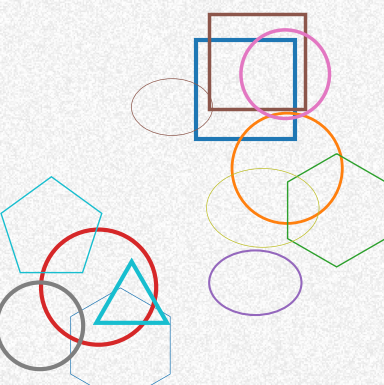[{"shape": "square", "thickness": 3, "radius": 0.64, "center": [0.637, 0.767]}, {"shape": "hexagon", "thickness": 0.5, "radius": 0.75, "center": [0.313, 0.103]}, {"shape": "circle", "thickness": 2, "radius": 0.72, "center": [0.746, 0.563]}, {"shape": "hexagon", "thickness": 1, "radius": 0.74, "center": [0.874, 0.454]}, {"shape": "circle", "thickness": 3, "radius": 0.75, "center": [0.256, 0.254]}, {"shape": "oval", "thickness": 1.5, "radius": 0.6, "center": [0.663, 0.266]}, {"shape": "square", "thickness": 2.5, "radius": 0.62, "center": [0.667, 0.839]}, {"shape": "oval", "thickness": 0.5, "radius": 0.53, "center": [0.447, 0.722]}, {"shape": "circle", "thickness": 2.5, "radius": 0.58, "center": [0.741, 0.807]}, {"shape": "circle", "thickness": 3, "radius": 0.56, "center": [0.103, 0.154]}, {"shape": "oval", "thickness": 0.5, "radius": 0.73, "center": [0.683, 0.46]}, {"shape": "triangle", "thickness": 3, "radius": 0.53, "center": [0.342, 0.214]}, {"shape": "pentagon", "thickness": 1, "radius": 0.69, "center": [0.134, 0.403]}]